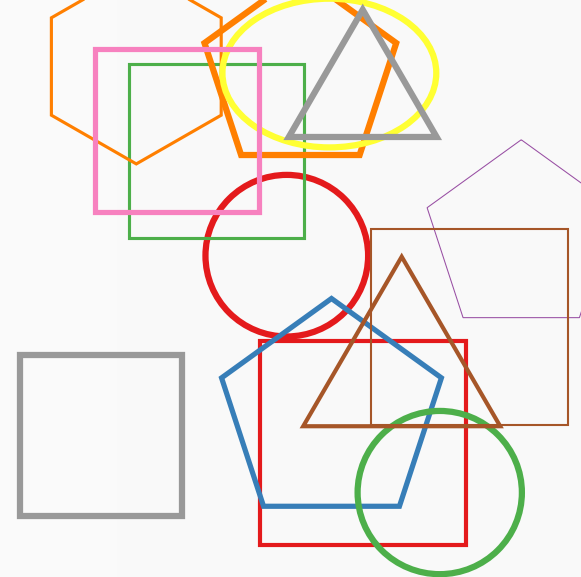[{"shape": "square", "thickness": 2, "radius": 0.88, "center": [0.625, 0.233]}, {"shape": "circle", "thickness": 3, "radius": 0.7, "center": [0.493, 0.556]}, {"shape": "pentagon", "thickness": 2.5, "radius": 0.99, "center": [0.57, 0.283]}, {"shape": "circle", "thickness": 3, "radius": 0.71, "center": [0.757, 0.146]}, {"shape": "square", "thickness": 1.5, "radius": 0.75, "center": [0.372, 0.738]}, {"shape": "pentagon", "thickness": 0.5, "radius": 0.85, "center": [0.897, 0.587]}, {"shape": "pentagon", "thickness": 3, "radius": 0.87, "center": [0.517, 0.871]}, {"shape": "hexagon", "thickness": 1.5, "radius": 0.84, "center": [0.234, 0.884]}, {"shape": "oval", "thickness": 3, "radius": 0.92, "center": [0.567, 0.873]}, {"shape": "triangle", "thickness": 2, "radius": 0.98, "center": [0.691, 0.359]}, {"shape": "square", "thickness": 1, "radius": 0.85, "center": [0.808, 0.433]}, {"shape": "square", "thickness": 2.5, "radius": 0.71, "center": [0.305, 0.773]}, {"shape": "square", "thickness": 3, "radius": 0.7, "center": [0.173, 0.245]}, {"shape": "triangle", "thickness": 3, "radius": 0.73, "center": [0.624, 0.835]}]